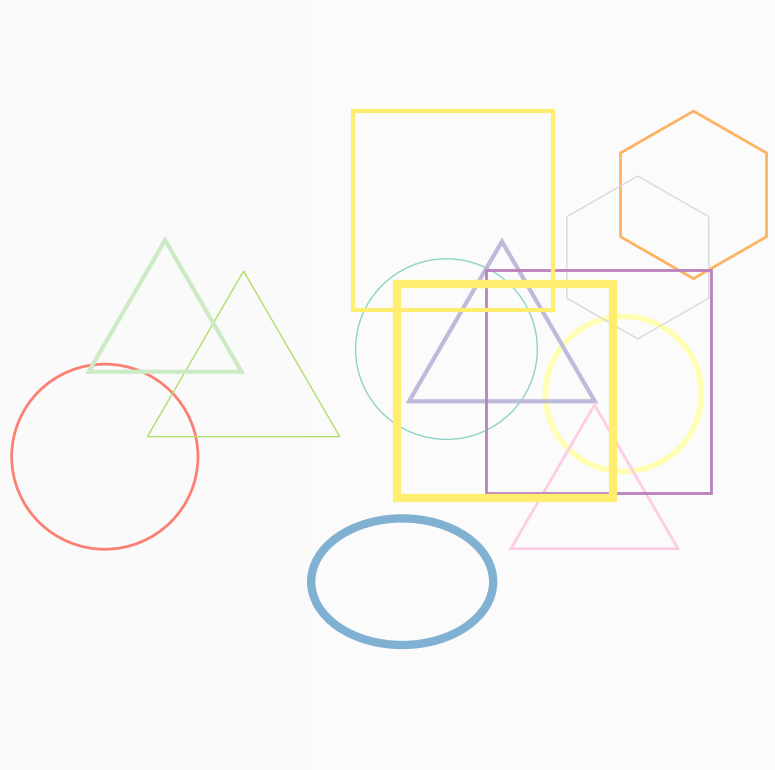[{"shape": "circle", "thickness": 0.5, "radius": 0.59, "center": [0.576, 0.547]}, {"shape": "circle", "thickness": 2, "radius": 0.5, "center": [0.804, 0.488]}, {"shape": "triangle", "thickness": 1.5, "radius": 0.69, "center": [0.648, 0.548]}, {"shape": "circle", "thickness": 1, "radius": 0.6, "center": [0.135, 0.407]}, {"shape": "oval", "thickness": 3, "radius": 0.59, "center": [0.519, 0.245]}, {"shape": "hexagon", "thickness": 1, "radius": 0.54, "center": [0.895, 0.747]}, {"shape": "triangle", "thickness": 0.5, "radius": 0.72, "center": [0.314, 0.505]}, {"shape": "triangle", "thickness": 1, "radius": 0.62, "center": [0.767, 0.35]}, {"shape": "hexagon", "thickness": 0.5, "radius": 0.53, "center": [0.823, 0.666]}, {"shape": "square", "thickness": 1, "radius": 0.72, "center": [0.772, 0.504]}, {"shape": "triangle", "thickness": 1.5, "radius": 0.57, "center": [0.213, 0.574]}, {"shape": "square", "thickness": 3, "radius": 0.7, "center": [0.652, 0.492]}, {"shape": "square", "thickness": 1.5, "radius": 0.65, "center": [0.584, 0.726]}]